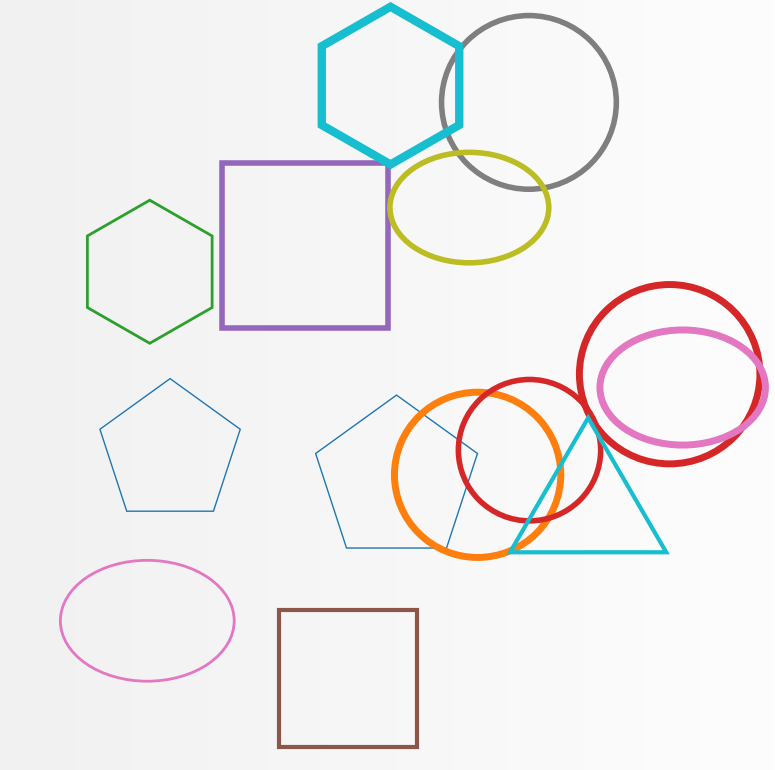[{"shape": "pentagon", "thickness": 0.5, "radius": 0.55, "center": [0.512, 0.377]}, {"shape": "pentagon", "thickness": 0.5, "radius": 0.48, "center": [0.219, 0.413]}, {"shape": "circle", "thickness": 2.5, "radius": 0.54, "center": [0.616, 0.383]}, {"shape": "hexagon", "thickness": 1, "radius": 0.46, "center": [0.193, 0.647]}, {"shape": "circle", "thickness": 2.5, "radius": 0.58, "center": [0.864, 0.514]}, {"shape": "circle", "thickness": 2, "radius": 0.46, "center": [0.683, 0.415]}, {"shape": "square", "thickness": 2, "radius": 0.54, "center": [0.394, 0.682]}, {"shape": "square", "thickness": 1.5, "radius": 0.45, "center": [0.449, 0.119]}, {"shape": "oval", "thickness": 2.5, "radius": 0.53, "center": [0.881, 0.497]}, {"shape": "oval", "thickness": 1, "radius": 0.56, "center": [0.19, 0.194]}, {"shape": "circle", "thickness": 2, "radius": 0.56, "center": [0.683, 0.867]}, {"shape": "oval", "thickness": 2, "radius": 0.51, "center": [0.606, 0.73]}, {"shape": "triangle", "thickness": 1.5, "radius": 0.58, "center": [0.759, 0.341]}, {"shape": "hexagon", "thickness": 3, "radius": 0.51, "center": [0.504, 0.889]}]